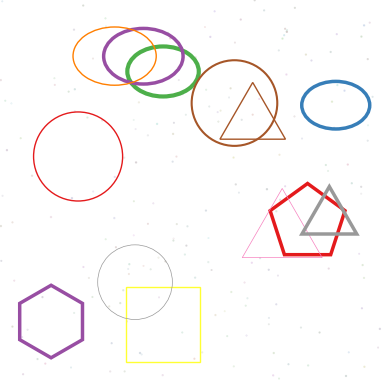[{"shape": "circle", "thickness": 1, "radius": 0.58, "center": [0.203, 0.594]}, {"shape": "pentagon", "thickness": 2.5, "radius": 0.51, "center": [0.799, 0.421]}, {"shape": "oval", "thickness": 2.5, "radius": 0.44, "center": [0.872, 0.727]}, {"shape": "oval", "thickness": 3, "radius": 0.46, "center": [0.424, 0.814]}, {"shape": "oval", "thickness": 2.5, "radius": 0.52, "center": [0.372, 0.854]}, {"shape": "hexagon", "thickness": 2.5, "radius": 0.47, "center": [0.133, 0.165]}, {"shape": "oval", "thickness": 1, "radius": 0.54, "center": [0.298, 0.854]}, {"shape": "square", "thickness": 1, "radius": 0.48, "center": [0.423, 0.157]}, {"shape": "triangle", "thickness": 1, "radius": 0.49, "center": [0.656, 0.688]}, {"shape": "circle", "thickness": 1.5, "radius": 0.56, "center": [0.609, 0.732]}, {"shape": "triangle", "thickness": 0.5, "radius": 0.6, "center": [0.733, 0.391]}, {"shape": "circle", "thickness": 0.5, "radius": 0.48, "center": [0.351, 0.267]}, {"shape": "triangle", "thickness": 2.5, "radius": 0.41, "center": [0.855, 0.433]}]